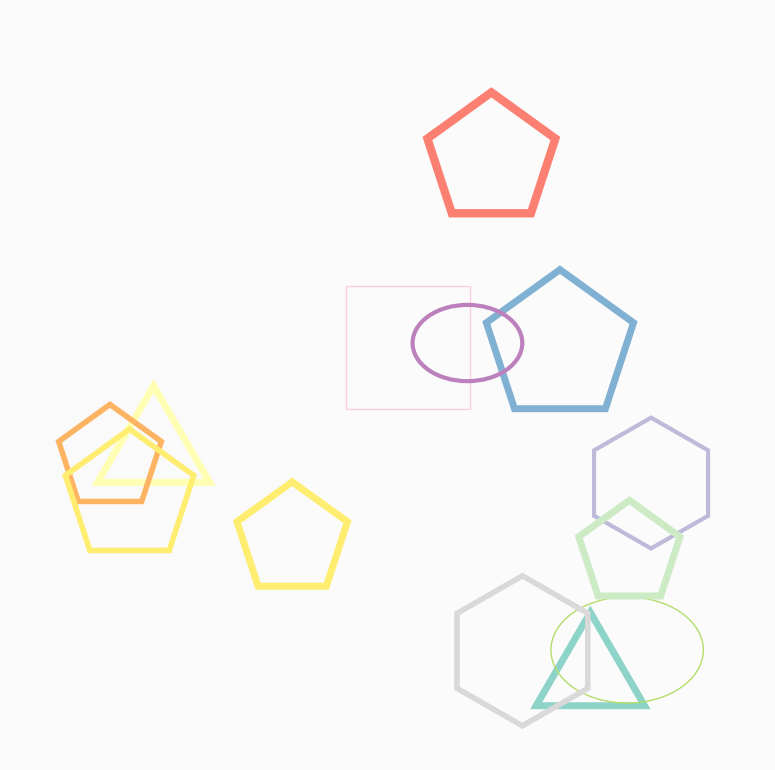[{"shape": "triangle", "thickness": 2.5, "radius": 0.4, "center": [0.762, 0.124]}, {"shape": "triangle", "thickness": 2.5, "radius": 0.42, "center": [0.198, 0.415]}, {"shape": "hexagon", "thickness": 1.5, "radius": 0.42, "center": [0.84, 0.373]}, {"shape": "pentagon", "thickness": 3, "radius": 0.43, "center": [0.634, 0.793]}, {"shape": "pentagon", "thickness": 2.5, "radius": 0.5, "center": [0.723, 0.55]}, {"shape": "pentagon", "thickness": 2, "radius": 0.35, "center": [0.142, 0.405]}, {"shape": "oval", "thickness": 0.5, "radius": 0.49, "center": [0.809, 0.156]}, {"shape": "square", "thickness": 0.5, "radius": 0.4, "center": [0.527, 0.549]}, {"shape": "hexagon", "thickness": 2, "radius": 0.49, "center": [0.674, 0.155]}, {"shape": "oval", "thickness": 1.5, "radius": 0.35, "center": [0.603, 0.555]}, {"shape": "pentagon", "thickness": 2.5, "radius": 0.34, "center": [0.812, 0.282]}, {"shape": "pentagon", "thickness": 2, "radius": 0.44, "center": [0.167, 0.356]}, {"shape": "pentagon", "thickness": 2.5, "radius": 0.37, "center": [0.377, 0.299]}]